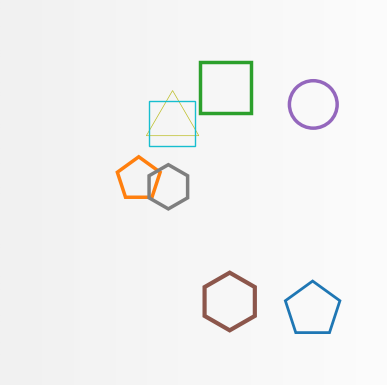[{"shape": "pentagon", "thickness": 2, "radius": 0.37, "center": [0.807, 0.196]}, {"shape": "pentagon", "thickness": 2.5, "radius": 0.29, "center": [0.358, 0.535]}, {"shape": "square", "thickness": 2.5, "radius": 0.33, "center": [0.581, 0.772]}, {"shape": "circle", "thickness": 2.5, "radius": 0.31, "center": [0.808, 0.729]}, {"shape": "hexagon", "thickness": 3, "radius": 0.37, "center": [0.593, 0.217]}, {"shape": "hexagon", "thickness": 2.5, "radius": 0.29, "center": [0.434, 0.515]}, {"shape": "triangle", "thickness": 0.5, "radius": 0.39, "center": [0.445, 0.687]}, {"shape": "square", "thickness": 1, "radius": 0.3, "center": [0.444, 0.679]}]